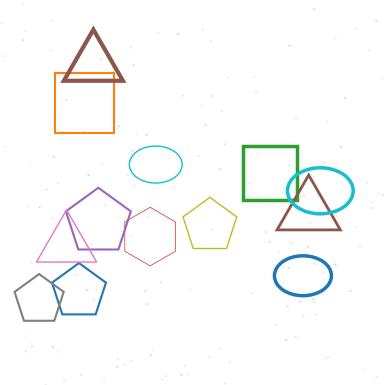[{"shape": "pentagon", "thickness": 1.5, "radius": 0.37, "center": [0.205, 0.243]}, {"shape": "oval", "thickness": 2.5, "radius": 0.37, "center": [0.787, 0.284]}, {"shape": "square", "thickness": 1.5, "radius": 0.39, "center": [0.219, 0.732]}, {"shape": "square", "thickness": 2.5, "radius": 0.35, "center": [0.701, 0.551]}, {"shape": "hexagon", "thickness": 0.5, "radius": 0.38, "center": [0.39, 0.386]}, {"shape": "pentagon", "thickness": 1.5, "radius": 0.44, "center": [0.256, 0.424]}, {"shape": "triangle", "thickness": 2, "radius": 0.47, "center": [0.802, 0.45]}, {"shape": "triangle", "thickness": 3, "radius": 0.44, "center": [0.243, 0.834]}, {"shape": "triangle", "thickness": 1, "radius": 0.45, "center": [0.173, 0.365]}, {"shape": "pentagon", "thickness": 1.5, "radius": 0.34, "center": [0.102, 0.221]}, {"shape": "pentagon", "thickness": 1, "radius": 0.37, "center": [0.545, 0.414]}, {"shape": "oval", "thickness": 2.5, "radius": 0.43, "center": [0.832, 0.504]}, {"shape": "oval", "thickness": 1, "radius": 0.34, "center": [0.404, 0.573]}]